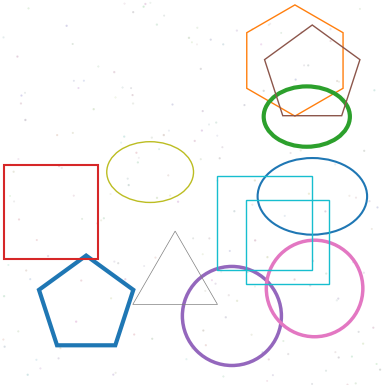[{"shape": "pentagon", "thickness": 3, "radius": 0.64, "center": [0.224, 0.207]}, {"shape": "oval", "thickness": 1.5, "radius": 0.71, "center": [0.811, 0.49]}, {"shape": "hexagon", "thickness": 1, "radius": 0.72, "center": [0.766, 0.843]}, {"shape": "oval", "thickness": 3, "radius": 0.56, "center": [0.797, 0.697]}, {"shape": "square", "thickness": 1.5, "radius": 0.61, "center": [0.132, 0.45]}, {"shape": "circle", "thickness": 2.5, "radius": 0.64, "center": [0.602, 0.179]}, {"shape": "pentagon", "thickness": 1, "radius": 0.65, "center": [0.811, 0.805]}, {"shape": "circle", "thickness": 2.5, "radius": 0.63, "center": [0.817, 0.251]}, {"shape": "triangle", "thickness": 0.5, "radius": 0.64, "center": [0.455, 0.273]}, {"shape": "oval", "thickness": 1, "radius": 0.56, "center": [0.39, 0.553]}, {"shape": "square", "thickness": 1, "radius": 0.54, "center": [0.747, 0.371]}, {"shape": "square", "thickness": 1, "radius": 0.61, "center": [0.687, 0.421]}]